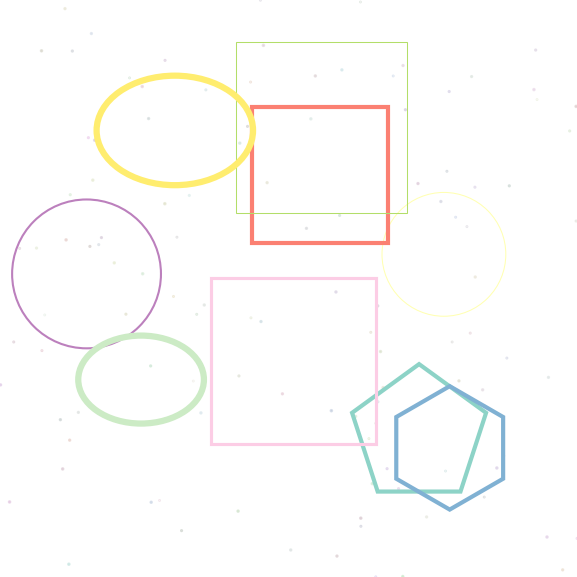[{"shape": "pentagon", "thickness": 2, "radius": 0.61, "center": [0.726, 0.247]}, {"shape": "circle", "thickness": 0.5, "radius": 0.54, "center": [0.769, 0.559]}, {"shape": "square", "thickness": 2, "radius": 0.59, "center": [0.554, 0.696]}, {"shape": "hexagon", "thickness": 2, "radius": 0.53, "center": [0.779, 0.224]}, {"shape": "square", "thickness": 0.5, "radius": 0.74, "center": [0.557, 0.779]}, {"shape": "square", "thickness": 1.5, "radius": 0.72, "center": [0.509, 0.374]}, {"shape": "circle", "thickness": 1, "radius": 0.64, "center": [0.15, 0.525]}, {"shape": "oval", "thickness": 3, "radius": 0.54, "center": [0.244, 0.342]}, {"shape": "oval", "thickness": 3, "radius": 0.68, "center": [0.303, 0.773]}]